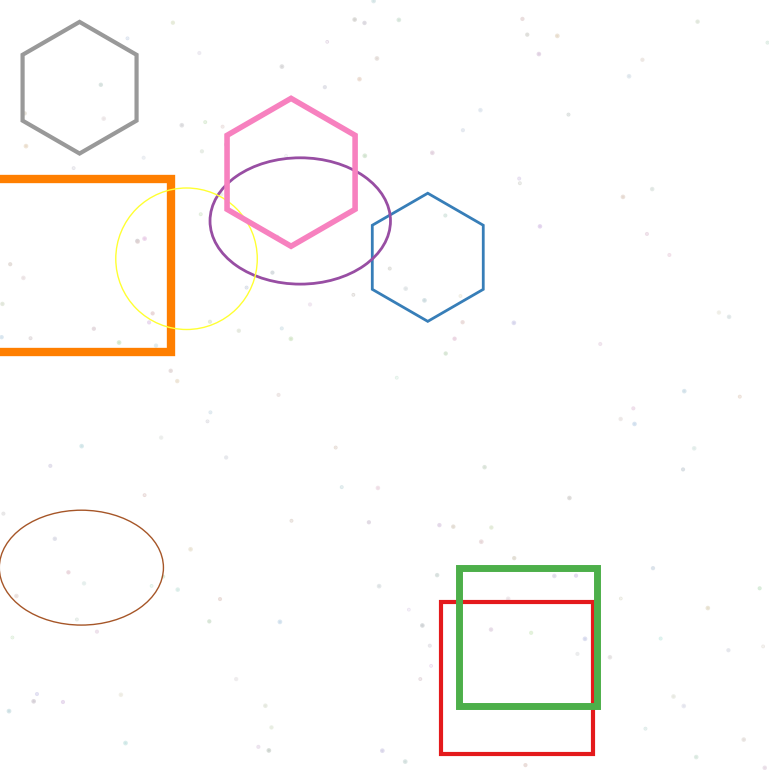[{"shape": "square", "thickness": 1.5, "radius": 0.49, "center": [0.672, 0.12]}, {"shape": "hexagon", "thickness": 1, "radius": 0.42, "center": [0.556, 0.666]}, {"shape": "square", "thickness": 2.5, "radius": 0.45, "center": [0.686, 0.172]}, {"shape": "oval", "thickness": 1, "radius": 0.59, "center": [0.39, 0.713]}, {"shape": "square", "thickness": 3, "radius": 0.56, "center": [0.109, 0.655]}, {"shape": "circle", "thickness": 0.5, "radius": 0.46, "center": [0.242, 0.664]}, {"shape": "oval", "thickness": 0.5, "radius": 0.53, "center": [0.106, 0.263]}, {"shape": "hexagon", "thickness": 2, "radius": 0.48, "center": [0.378, 0.776]}, {"shape": "hexagon", "thickness": 1.5, "radius": 0.43, "center": [0.103, 0.886]}]